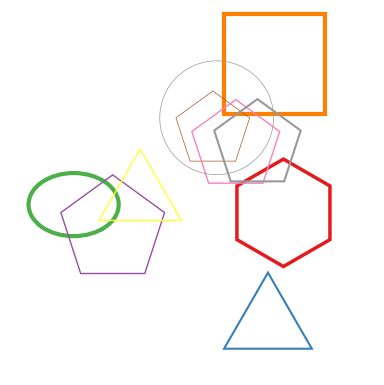[{"shape": "hexagon", "thickness": 2.5, "radius": 0.7, "center": [0.736, 0.447]}, {"shape": "triangle", "thickness": 1.5, "radius": 0.66, "center": [0.696, 0.16]}, {"shape": "oval", "thickness": 3, "radius": 0.59, "center": [0.191, 0.469]}, {"shape": "pentagon", "thickness": 1, "radius": 0.71, "center": [0.293, 0.404]}, {"shape": "square", "thickness": 3, "radius": 0.65, "center": [0.714, 0.834]}, {"shape": "triangle", "thickness": 1, "radius": 0.62, "center": [0.364, 0.489]}, {"shape": "pentagon", "thickness": 0.5, "radius": 0.5, "center": [0.553, 0.663]}, {"shape": "pentagon", "thickness": 1, "radius": 0.6, "center": [0.612, 0.621]}, {"shape": "pentagon", "thickness": 1.5, "radius": 0.59, "center": [0.669, 0.624]}, {"shape": "circle", "thickness": 0.5, "radius": 0.74, "center": [0.563, 0.694]}]